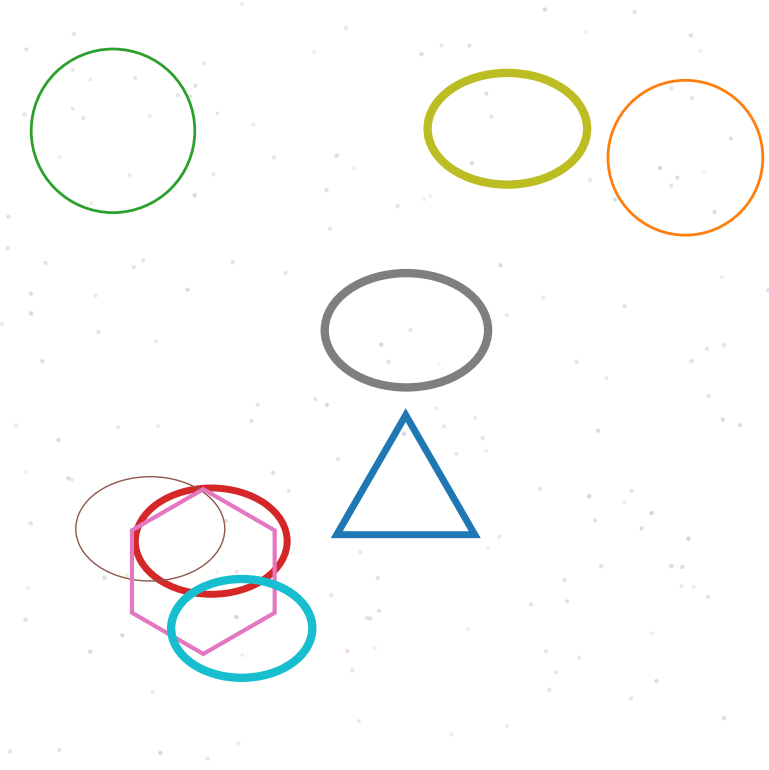[{"shape": "triangle", "thickness": 2.5, "radius": 0.52, "center": [0.527, 0.357]}, {"shape": "circle", "thickness": 1, "radius": 0.5, "center": [0.89, 0.795]}, {"shape": "circle", "thickness": 1, "radius": 0.53, "center": [0.147, 0.83]}, {"shape": "oval", "thickness": 2.5, "radius": 0.49, "center": [0.274, 0.297]}, {"shape": "oval", "thickness": 0.5, "radius": 0.48, "center": [0.195, 0.313]}, {"shape": "hexagon", "thickness": 1.5, "radius": 0.53, "center": [0.264, 0.258]}, {"shape": "oval", "thickness": 3, "radius": 0.53, "center": [0.528, 0.571]}, {"shape": "oval", "thickness": 3, "radius": 0.52, "center": [0.659, 0.833]}, {"shape": "oval", "thickness": 3, "radius": 0.46, "center": [0.314, 0.184]}]